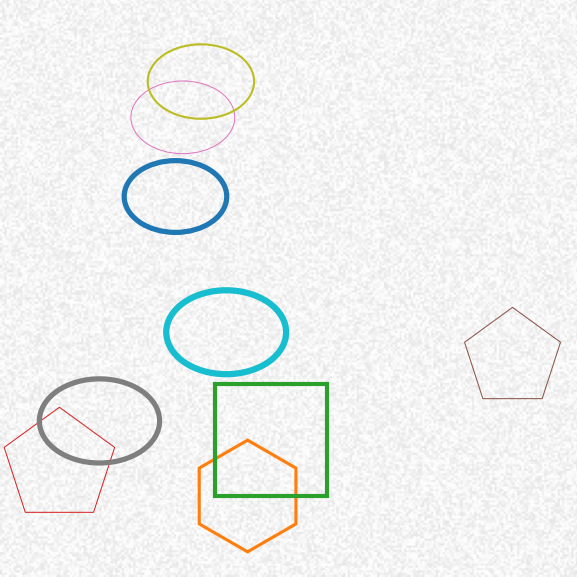[{"shape": "oval", "thickness": 2.5, "radius": 0.44, "center": [0.304, 0.659]}, {"shape": "hexagon", "thickness": 1.5, "radius": 0.48, "center": [0.429, 0.14]}, {"shape": "square", "thickness": 2, "radius": 0.49, "center": [0.469, 0.237]}, {"shape": "pentagon", "thickness": 0.5, "radius": 0.5, "center": [0.103, 0.193]}, {"shape": "pentagon", "thickness": 0.5, "radius": 0.44, "center": [0.888, 0.38]}, {"shape": "oval", "thickness": 0.5, "radius": 0.45, "center": [0.317, 0.796]}, {"shape": "oval", "thickness": 2.5, "radius": 0.52, "center": [0.172, 0.27]}, {"shape": "oval", "thickness": 1, "radius": 0.46, "center": [0.348, 0.858]}, {"shape": "oval", "thickness": 3, "radius": 0.52, "center": [0.392, 0.424]}]